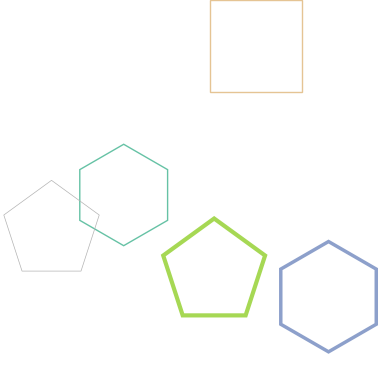[{"shape": "hexagon", "thickness": 1, "radius": 0.66, "center": [0.321, 0.494]}, {"shape": "hexagon", "thickness": 2.5, "radius": 0.72, "center": [0.853, 0.229]}, {"shape": "pentagon", "thickness": 3, "radius": 0.7, "center": [0.556, 0.293]}, {"shape": "square", "thickness": 1, "radius": 0.6, "center": [0.665, 0.88]}, {"shape": "pentagon", "thickness": 0.5, "radius": 0.65, "center": [0.134, 0.401]}]